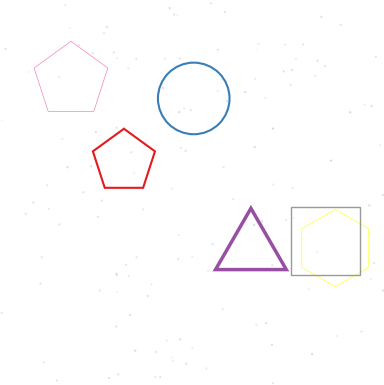[{"shape": "pentagon", "thickness": 1.5, "radius": 0.42, "center": [0.322, 0.581]}, {"shape": "circle", "thickness": 1.5, "radius": 0.46, "center": [0.503, 0.744]}, {"shape": "triangle", "thickness": 2.5, "radius": 0.53, "center": [0.652, 0.353]}, {"shape": "hexagon", "thickness": 0.5, "radius": 0.5, "center": [0.871, 0.356]}, {"shape": "pentagon", "thickness": 0.5, "radius": 0.5, "center": [0.184, 0.792]}, {"shape": "square", "thickness": 1, "radius": 0.44, "center": [0.846, 0.373]}]